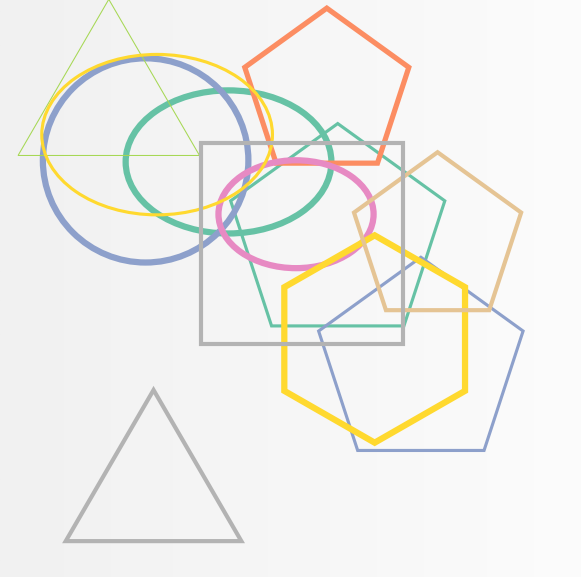[{"shape": "pentagon", "thickness": 1.5, "radius": 0.97, "center": [0.581, 0.591]}, {"shape": "oval", "thickness": 3, "radius": 0.88, "center": [0.393, 0.719]}, {"shape": "pentagon", "thickness": 2.5, "radius": 0.74, "center": [0.562, 0.837]}, {"shape": "pentagon", "thickness": 1.5, "radius": 0.92, "center": [0.724, 0.369]}, {"shape": "circle", "thickness": 3, "radius": 0.88, "center": [0.251, 0.721]}, {"shape": "oval", "thickness": 3, "radius": 0.67, "center": [0.509, 0.628]}, {"shape": "triangle", "thickness": 0.5, "radius": 0.9, "center": [0.187, 0.82]}, {"shape": "oval", "thickness": 1.5, "radius": 0.99, "center": [0.27, 0.766]}, {"shape": "hexagon", "thickness": 3, "radius": 0.9, "center": [0.645, 0.412]}, {"shape": "pentagon", "thickness": 2, "radius": 0.76, "center": [0.753, 0.584]}, {"shape": "square", "thickness": 2, "radius": 0.87, "center": [0.519, 0.577]}, {"shape": "triangle", "thickness": 2, "radius": 0.87, "center": [0.264, 0.149]}]